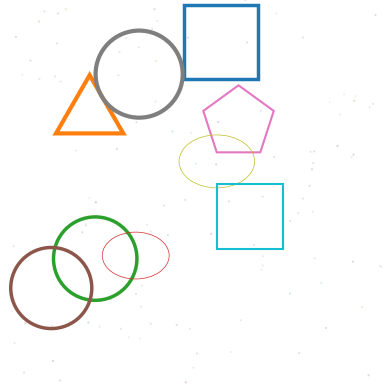[{"shape": "square", "thickness": 2.5, "radius": 0.48, "center": [0.574, 0.892]}, {"shape": "triangle", "thickness": 3, "radius": 0.5, "center": [0.233, 0.704]}, {"shape": "circle", "thickness": 2.5, "radius": 0.54, "center": [0.247, 0.328]}, {"shape": "oval", "thickness": 0.5, "radius": 0.43, "center": [0.353, 0.336]}, {"shape": "circle", "thickness": 2.5, "radius": 0.53, "center": [0.133, 0.252]}, {"shape": "pentagon", "thickness": 1.5, "radius": 0.48, "center": [0.62, 0.682]}, {"shape": "circle", "thickness": 3, "radius": 0.57, "center": [0.361, 0.807]}, {"shape": "oval", "thickness": 0.5, "radius": 0.49, "center": [0.563, 0.581]}, {"shape": "square", "thickness": 1.5, "radius": 0.42, "center": [0.649, 0.437]}]